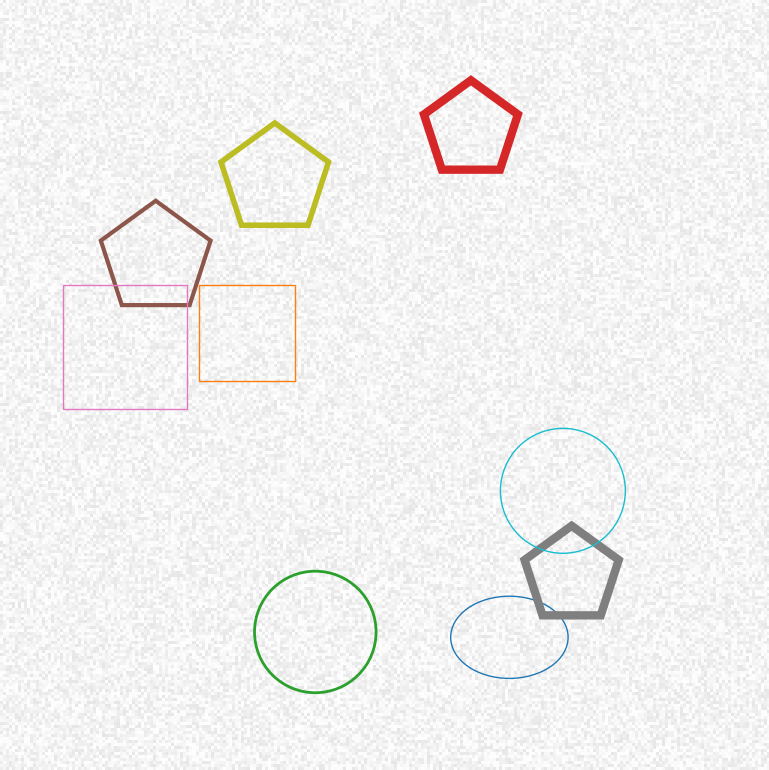[{"shape": "oval", "thickness": 0.5, "radius": 0.38, "center": [0.662, 0.172]}, {"shape": "square", "thickness": 0.5, "radius": 0.31, "center": [0.321, 0.568]}, {"shape": "circle", "thickness": 1, "radius": 0.39, "center": [0.409, 0.179]}, {"shape": "pentagon", "thickness": 3, "radius": 0.32, "center": [0.612, 0.832]}, {"shape": "pentagon", "thickness": 1.5, "radius": 0.37, "center": [0.202, 0.664]}, {"shape": "square", "thickness": 0.5, "radius": 0.4, "center": [0.163, 0.549]}, {"shape": "pentagon", "thickness": 3, "radius": 0.32, "center": [0.742, 0.253]}, {"shape": "pentagon", "thickness": 2, "radius": 0.37, "center": [0.357, 0.767]}, {"shape": "circle", "thickness": 0.5, "radius": 0.41, "center": [0.731, 0.363]}]